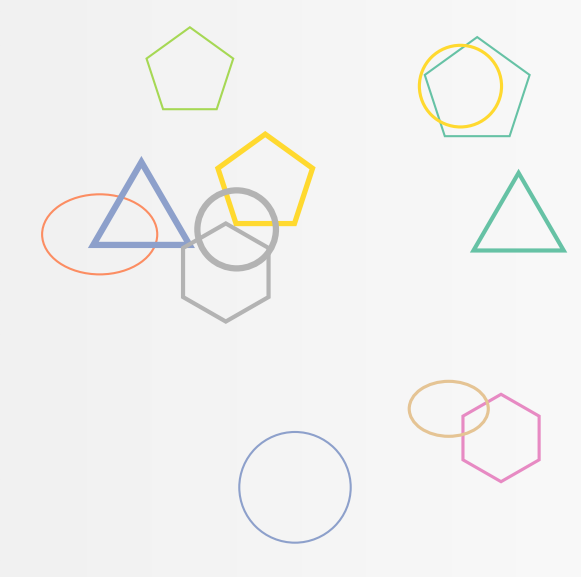[{"shape": "triangle", "thickness": 2, "radius": 0.45, "center": [0.892, 0.61]}, {"shape": "pentagon", "thickness": 1, "radius": 0.47, "center": [0.821, 0.84]}, {"shape": "oval", "thickness": 1, "radius": 0.5, "center": [0.171, 0.593]}, {"shape": "circle", "thickness": 1, "radius": 0.48, "center": [0.508, 0.155]}, {"shape": "triangle", "thickness": 3, "radius": 0.48, "center": [0.243, 0.623]}, {"shape": "hexagon", "thickness": 1.5, "radius": 0.38, "center": [0.862, 0.241]}, {"shape": "pentagon", "thickness": 1, "radius": 0.39, "center": [0.327, 0.873]}, {"shape": "circle", "thickness": 1.5, "radius": 0.35, "center": [0.792, 0.85]}, {"shape": "pentagon", "thickness": 2.5, "radius": 0.43, "center": [0.456, 0.681]}, {"shape": "oval", "thickness": 1.5, "radius": 0.34, "center": [0.772, 0.291]}, {"shape": "circle", "thickness": 3, "radius": 0.34, "center": [0.407, 0.602]}, {"shape": "hexagon", "thickness": 2, "radius": 0.42, "center": [0.388, 0.527]}]